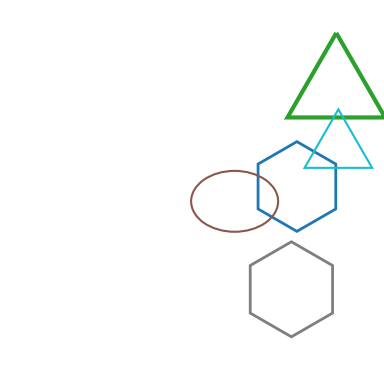[{"shape": "hexagon", "thickness": 2, "radius": 0.58, "center": [0.771, 0.516]}, {"shape": "triangle", "thickness": 3, "radius": 0.73, "center": [0.873, 0.768]}, {"shape": "oval", "thickness": 1.5, "radius": 0.56, "center": [0.609, 0.477]}, {"shape": "hexagon", "thickness": 2, "radius": 0.62, "center": [0.757, 0.249]}, {"shape": "triangle", "thickness": 1.5, "radius": 0.51, "center": [0.879, 0.615]}]